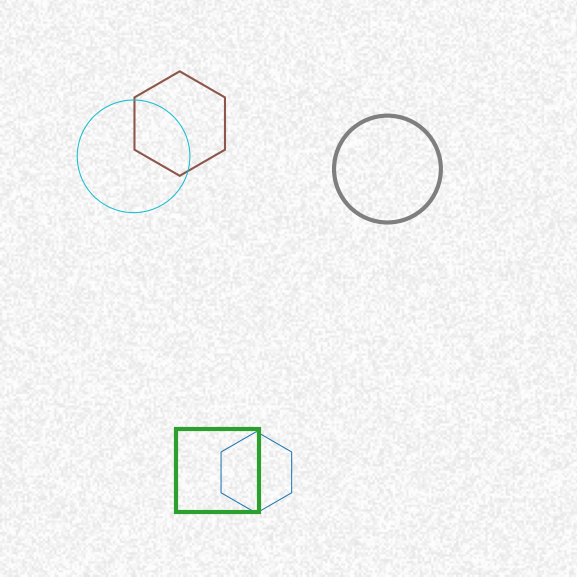[{"shape": "hexagon", "thickness": 0.5, "radius": 0.35, "center": [0.444, 0.181]}, {"shape": "square", "thickness": 2, "radius": 0.36, "center": [0.377, 0.185]}, {"shape": "hexagon", "thickness": 1, "radius": 0.45, "center": [0.311, 0.785]}, {"shape": "circle", "thickness": 2, "radius": 0.46, "center": [0.671, 0.706]}, {"shape": "circle", "thickness": 0.5, "radius": 0.49, "center": [0.231, 0.728]}]